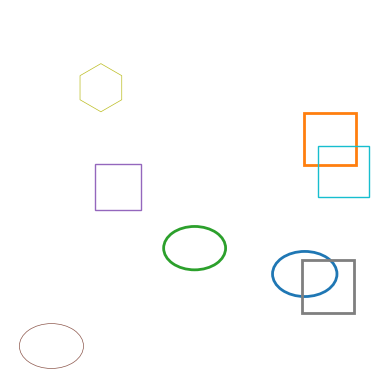[{"shape": "oval", "thickness": 2, "radius": 0.42, "center": [0.792, 0.288]}, {"shape": "square", "thickness": 2, "radius": 0.34, "center": [0.858, 0.639]}, {"shape": "oval", "thickness": 2, "radius": 0.4, "center": [0.506, 0.355]}, {"shape": "square", "thickness": 1, "radius": 0.3, "center": [0.306, 0.514]}, {"shape": "oval", "thickness": 0.5, "radius": 0.42, "center": [0.134, 0.101]}, {"shape": "square", "thickness": 2, "radius": 0.34, "center": [0.852, 0.257]}, {"shape": "hexagon", "thickness": 0.5, "radius": 0.31, "center": [0.262, 0.772]}, {"shape": "square", "thickness": 1, "radius": 0.33, "center": [0.892, 0.554]}]